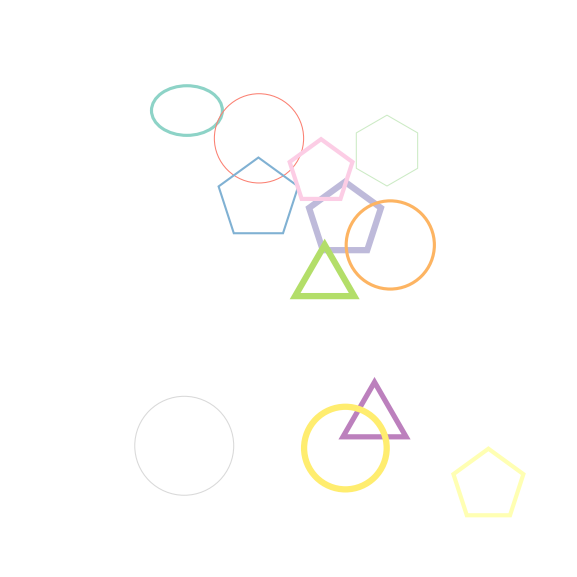[{"shape": "oval", "thickness": 1.5, "radius": 0.31, "center": [0.324, 0.808]}, {"shape": "pentagon", "thickness": 2, "radius": 0.32, "center": [0.846, 0.158]}, {"shape": "pentagon", "thickness": 3, "radius": 0.33, "center": [0.597, 0.619]}, {"shape": "circle", "thickness": 0.5, "radius": 0.39, "center": [0.448, 0.76]}, {"shape": "pentagon", "thickness": 1, "radius": 0.36, "center": [0.447, 0.654]}, {"shape": "circle", "thickness": 1.5, "radius": 0.38, "center": [0.676, 0.575]}, {"shape": "triangle", "thickness": 3, "radius": 0.3, "center": [0.562, 0.516]}, {"shape": "pentagon", "thickness": 2, "radius": 0.29, "center": [0.556, 0.701]}, {"shape": "circle", "thickness": 0.5, "radius": 0.43, "center": [0.319, 0.227]}, {"shape": "triangle", "thickness": 2.5, "radius": 0.32, "center": [0.649, 0.274]}, {"shape": "hexagon", "thickness": 0.5, "radius": 0.31, "center": [0.67, 0.738]}, {"shape": "circle", "thickness": 3, "radius": 0.36, "center": [0.598, 0.223]}]